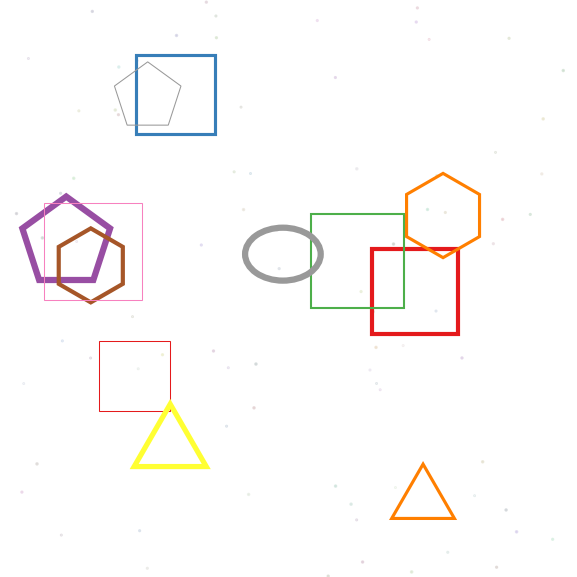[{"shape": "square", "thickness": 0.5, "radius": 0.3, "center": [0.233, 0.348]}, {"shape": "square", "thickness": 2, "radius": 0.37, "center": [0.719, 0.494]}, {"shape": "square", "thickness": 1.5, "radius": 0.34, "center": [0.303, 0.835]}, {"shape": "square", "thickness": 1, "radius": 0.4, "center": [0.619, 0.547]}, {"shape": "pentagon", "thickness": 3, "radius": 0.4, "center": [0.115, 0.579]}, {"shape": "hexagon", "thickness": 1.5, "radius": 0.36, "center": [0.767, 0.626]}, {"shape": "triangle", "thickness": 1.5, "radius": 0.31, "center": [0.733, 0.133]}, {"shape": "triangle", "thickness": 2.5, "radius": 0.36, "center": [0.295, 0.227]}, {"shape": "hexagon", "thickness": 2, "radius": 0.32, "center": [0.157, 0.54]}, {"shape": "square", "thickness": 0.5, "radius": 0.42, "center": [0.161, 0.563]}, {"shape": "pentagon", "thickness": 0.5, "radius": 0.3, "center": [0.256, 0.831]}, {"shape": "oval", "thickness": 3, "radius": 0.33, "center": [0.49, 0.559]}]